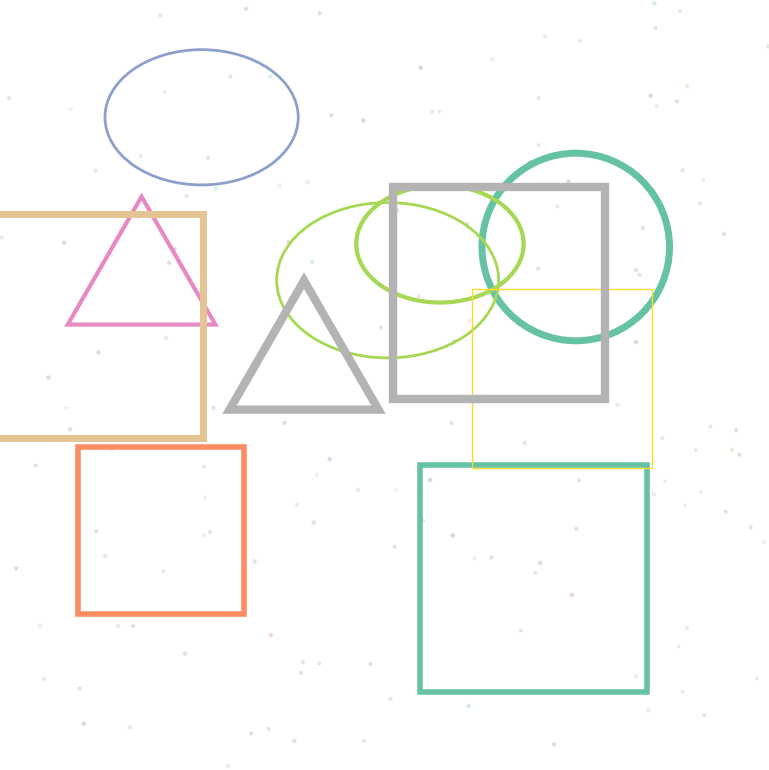[{"shape": "circle", "thickness": 2.5, "radius": 0.61, "center": [0.748, 0.679]}, {"shape": "square", "thickness": 2, "radius": 0.74, "center": [0.693, 0.249]}, {"shape": "square", "thickness": 2, "radius": 0.54, "center": [0.209, 0.311]}, {"shape": "oval", "thickness": 1, "radius": 0.63, "center": [0.262, 0.848]}, {"shape": "triangle", "thickness": 1.5, "radius": 0.55, "center": [0.184, 0.634]}, {"shape": "oval", "thickness": 1.5, "radius": 0.54, "center": [0.571, 0.683]}, {"shape": "oval", "thickness": 1, "radius": 0.72, "center": [0.503, 0.636]}, {"shape": "square", "thickness": 0.5, "radius": 0.58, "center": [0.73, 0.509]}, {"shape": "square", "thickness": 2.5, "radius": 0.73, "center": [0.118, 0.577]}, {"shape": "triangle", "thickness": 3, "radius": 0.56, "center": [0.395, 0.524]}, {"shape": "square", "thickness": 3, "radius": 0.69, "center": [0.648, 0.619]}]